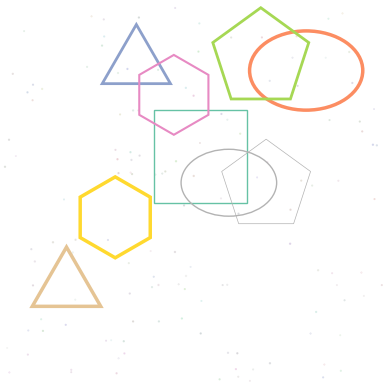[{"shape": "square", "thickness": 1, "radius": 0.6, "center": [0.522, 0.594]}, {"shape": "oval", "thickness": 2.5, "radius": 0.74, "center": [0.795, 0.817]}, {"shape": "triangle", "thickness": 2, "radius": 0.51, "center": [0.354, 0.834]}, {"shape": "hexagon", "thickness": 1.5, "radius": 0.52, "center": [0.452, 0.754]}, {"shape": "pentagon", "thickness": 2, "radius": 0.66, "center": [0.677, 0.849]}, {"shape": "hexagon", "thickness": 2.5, "radius": 0.53, "center": [0.299, 0.435]}, {"shape": "triangle", "thickness": 2.5, "radius": 0.51, "center": [0.173, 0.256]}, {"shape": "pentagon", "thickness": 0.5, "radius": 0.61, "center": [0.691, 0.517]}, {"shape": "oval", "thickness": 1, "radius": 0.62, "center": [0.594, 0.525]}]